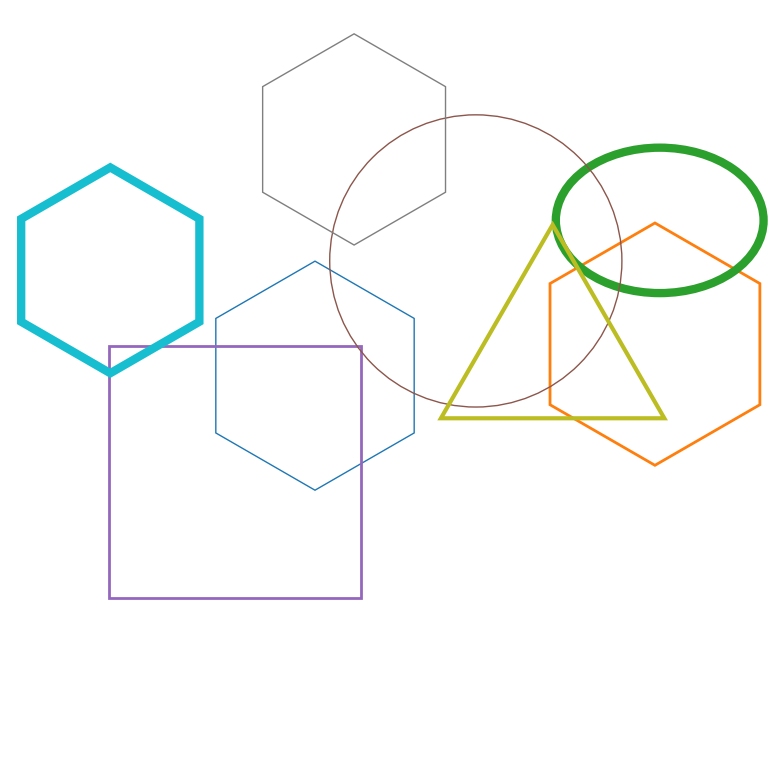[{"shape": "hexagon", "thickness": 0.5, "radius": 0.74, "center": [0.409, 0.512]}, {"shape": "hexagon", "thickness": 1, "radius": 0.79, "center": [0.851, 0.553]}, {"shape": "oval", "thickness": 3, "radius": 0.67, "center": [0.857, 0.714]}, {"shape": "square", "thickness": 1, "radius": 0.82, "center": [0.305, 0.387]}, {"shape": "circle", "thickness": 0.5, "radius": 0.95, "center": [0.618, 0.661]}, {"shape": "hexagon", "thickness": 0.5, "radius": 0.69, "center": [0.46, 0.819]}, {"shape": "triangle", "thickness": 1.5, "radius": 0.84, "center": [0.718, 0.541]}, {"shape": "hexagon", "thickness": 3, "radius": 0.67, "center": [0.143, 0.649]}]